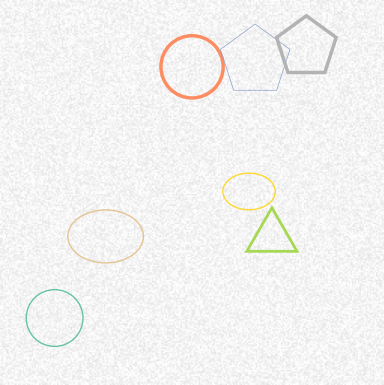[{"shape": "circle", "thickness": 1, "radius": 0.37, "center": [0.142, 0.174]}, {"shape": "circle", "thickness": 2.5, "radius": 0.4, "center": [0.499, 0.826]}, {"shape": "pentagon", "thickness": 0.5, "radius": 0.48, "center": [0.663, 0.842]}, {"shape": "triangle", "thickness": 2, "radius": 0.38, "center": [0.706, 0.385]}, {"shape": "oval", "thickness": 1, "radius": 0.34, "center": [0.647, 0.503]}, {"shape": "oval", "thickness": 1, "radius": 0.49, "center": [0.274, 0.386]}, {"shape": "pentagon", "thickness": 2.5, "radius": 0.41, "center": [0.796, 0.877]}]